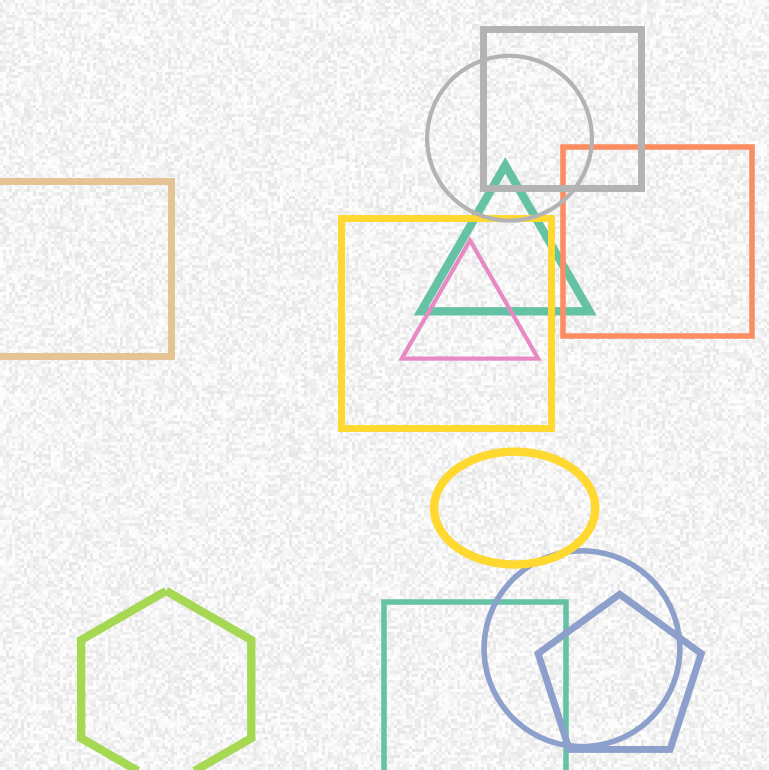[{"shape": "square", "thickness": 2, "radius": 0.59, "center": [0.617, 0.1]}, {"shape": "triangle", "thickness": 3, "radius": 0.63, "center": [0.656, 0.659]}, {"shape": "square", "thickness": 2, "radius": 0.61, "center": [0.854, 0.686]}, {"shape": "circle", "thickness": 2, "radius": 0.64, "center": [0.756, 0.158]}, {"shape": "pentagon", "thickness": 2.5, "radius": 0.56, "center": [0.805, 0.117]}, {"shape": "triangle", "thickness": 1.5, "radius": 0.51, "center": [0.61, 0.585]}, {"shape": "hexagon", "thickness": 3, "radius": 0.64, "center": [0.216, 0.105]}, {"shape": "oval", "thickness": 3, "radius": 0.52, "center": [0.668, 0.34]}, {"shape": "square", "thickness": 2.5, "radius": 0.68, "center": [0.579, 0.581]}, {"shape": "square", "thickness": 2.5, "radius": 0.57, "center": [0.108, 0.652]}, {"shape": "square", "thickness": 2.5, "radius": 0.51, "center": [0.73, 0.859]}, {"shape": "circle", "thickness": 1.5, "radius": 0.53, "center": [0.662, 0.821]}]